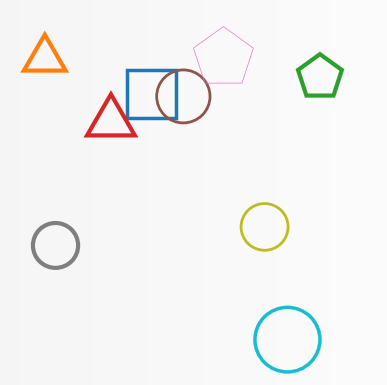[{"shape": "square", "thickness": 2.5, "radius": 0.31, "center": [0.392, 0.756]}, {"shape": "triangle", "thickness": 3, "radius": 0.31, "center": [0.116, 0.848]}, {"shape": "pentagon", "thickness": 3, "radius": 0.3, "center": [0.826, 0.8]}, {"shape": "triangle", "thickness": 3, "radius": 0.36, "center": [0.286, 0.684]}, {"shape": "circle", "thickness": 2, "radius": 0.34, "center": [0.473, 0.75]}, {"shape": "pentagon", "thickness": 0.5, "radius": 0.41, "center": [0.577, 0.85]}, {"shape": "circle", "thickness": 3, "radius": 0.29, "center": [0.143, 0.363]}, {"shape": "circle", "thickness": 2, "radius": 0.3, "center": [0.683, 0.411]}, {"shape": "circle", "thickness": 2.5, "radius": 0.42, "center": [0.742, 0.118]}]